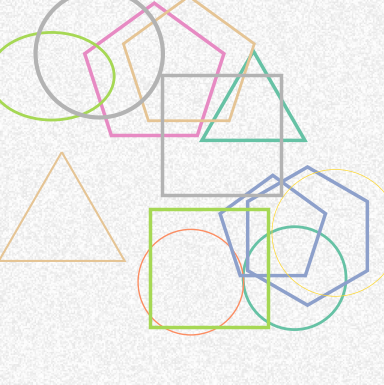[{"shape": "circle", "thickness": 2, "radius": 0.67, "center": [0.765, 0.278]}, {"shape": "triangle", "thickness": 2.5, "radius": 0.77, "center": [0.658, 0.713]}, {"shape": "circle", "thickness": 1, "radius": 0.69, "center": [0.496, 0.267]}, {"shape": "hexagon", "thickness": 2.5, "radius": 0.9, "center": [0.799, 0.387]}, {"shape": "pentagon", "thickness": 2.5, "radius": 0.72, "center": [0.709, 0.401]}, {"shape": "pentagon", "thickness": 2.5, "radius": 0.95, "center": [0.401, 0.802]}, {"shape": "oval", "thickness": 2, "radius": 0.81, "center": [0.134, 0.802]}, {"shape": "square", "thickness": 2.5, "radius": 0.77, "center": [0.542, 0.304]}, {"shape": "circle", "thickness": 0.5, "radius": 0.82, "center": [0.871, 0.395]}, {"shape": "pentagon", "thickness": 2, "radius": 0.89, "center": [0.49, 0.831]}, {"shape": "triangle", "thickness": 1.5, "radius": 0.94, "center": [0.16, 0.417]}, {"shape": "square", "thickness": 2.5, "radius": 0.78, "center": [0.575, 0.65]}, {"shape": "circle", "thickness": 3, "radius": 0.83, "center": [0.258, 0.86]}]